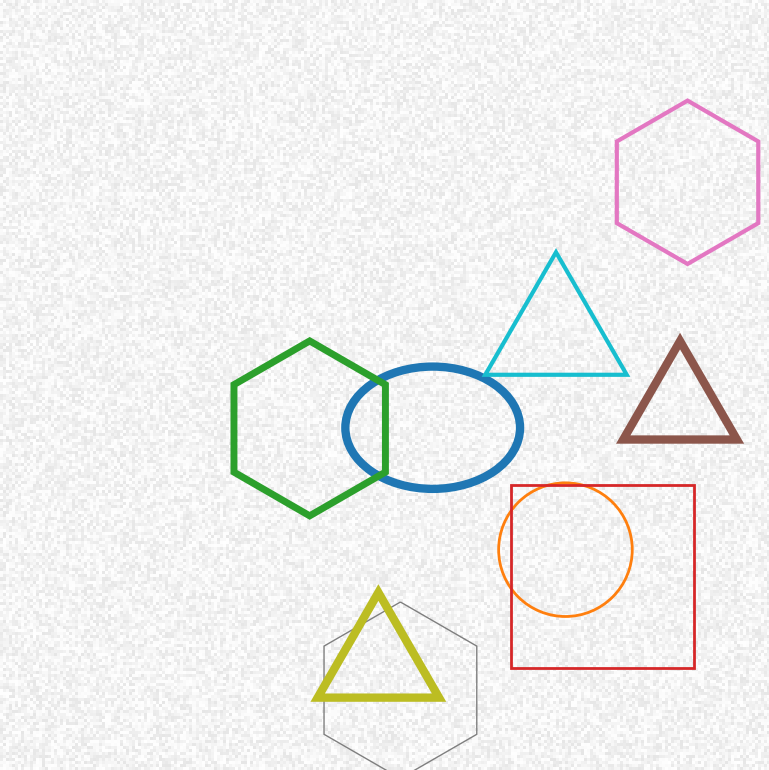[{"shape": "oval", "thickness": 3, "radius": 0.57, "center": [0.562, 0.444]}, {"shape": "circle", "thickness": 1, "radius": 0.43, "center": [0.734, 0.286]}, {"shape": "hexagon", "thickness": 2.5, "radius": 0.57, "center": [0.402, 0.444]}, {"shape": "square", "thickness": 1, "radius": 0.59, "center": [0.783, 0.251]}, {"shape": "triangle", "thickness": 3, "radius": 0.43, "center": [0.883, 0.472]}, {"shape": "hexagon", "thickness": 1.5, "radius": 0.53, "center": [0.893, 0.763]}, {"shape": "hexagon", "thickness": 0.5, "radius": 0.57, "center": [0.52, 0.104]}, {"shape": "triangle", "thickness": 3, "radius": 0.46, "center": [0.491, 0.139]}, {"shape": "triangle", "thickness": 1.5, "radius": 0.53, "center": [0.722, 0.566]}]